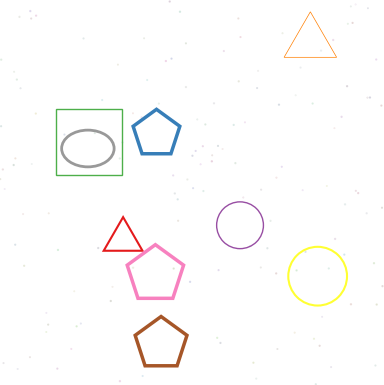[{"shape": "triangle", "thickness": 1.5, "radius": 0.29, "center": [0.32, 0.378]}, {"shape": "pentagon", "thickness": 2.5, "radius": 0.32, "center": [0.406, 0.652]}, {"shape": "square", "thickness": 1, "radius": 0.43, "center": [0.23, 0.632]}, {"shape": "circle", "thickness": 1, "radius": 0.3, "center": [0.623, 0.415]}, {"shape": "triangle", "thickness": 0.5, "radius": 0.39, "center": [0.806, 0.891]}, {"shape": "circle", "thickness": 1.5, "radius": 0.38, "center": [0.825, 0.283]}, {"shape": "pentagon", "thickness": 2.5, "radius": 0.35, "center": [0.418, 0.107]}, {"shape": "pentagon", "thickness": 2.5, "radius": 0.39, "center": [0.404, 0.287]}, {"shape": "oval", "thickness": 2, "radius": 0.34, "center": [0.228, 0.614]}]